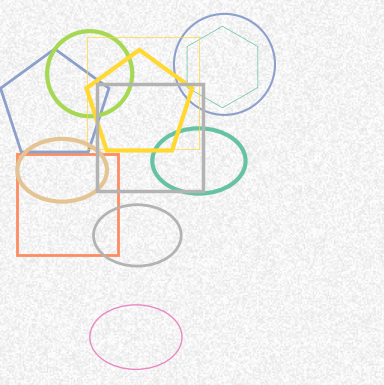[{"shape": "oval", "thickness": 3, "radius": 0.61, "center": [0.517, 0.582]}, {"shape": "hexagon", "thickness": 0.5, "radius": 0.53, "center": [0.578, 0.826]}, {"shape": "square", "thickness": 2, "radius": 0.66, "center": [0.175, 0.468]}, {"shape": "circle", "thickness": 1.5, "radius": 0.66, "center": [0.583, 0.833]}, {"shape": "pentagon", "thickness": 2, "radius": 0.74, "center": [0.142, 0.725]}, {"shape": "oval", "thickness": 1, "radius": 0.6, "center": [0.353, 0.124]}, {"shape": "circle", "thickness": 3, "radius": 0.55, "center": [0.233, 0.809]}, {"shape": "square", "thickness": 0.5, "radius": 0.73, "center": [0.371, 0.759]}, {"shape": "pentagon", "thickness": 3, "radius": 0.72, "center": [0.362, 0.726]}, {"shape": "oval", "thickness": 3, "radius": 0.58, "center": [0.161, 0.558]}, {"shape": "square", "thickness": 2.5, "radius": 0.69, "center": [0.39, 0.644]}, {"shape": "oval", "thickness": 2, "radius": 0.57, "center": [0.357, 0.389]}]